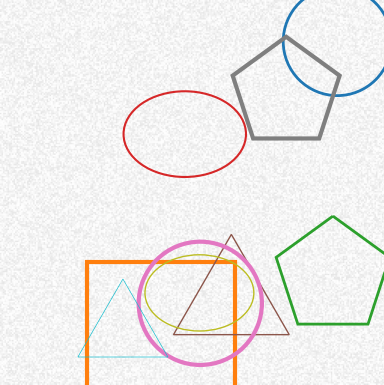[{"shape": "circle", "thickness": 2, "radius": 0.7, "center": [0.876, 0.892]}, {"shape": "square", "thickness": 3, "radius": 0.96, "center": [0.419, 0.128]}, {"shape": "pentagon", "thickness": 2, "radius": 0.78, "center": [0.865, 0.284]}, {"shape": "oval", "thickness": 1.5, "radius": 0.8, "center": [0.48, 0.652]}, {"shape": "triangle", "thickness": 1, "radius": 0.87, "center": [0.601, 0.218]}, {"shape": "circle", "thickness": 3, "radius": 0.8, "center": [0.52, 0.212]}, {"shape": "pentagon", "thickness": 3, "radius": 0.73, "center": [0.743, 0.758]}, {"shape": "oval", "thickness": 1, "radius": 0.71, "center": [0.518, 0.239]}, {"shape": "triangle", "thickness": 0.5, "radius": 0.68, "center": [0.319, 0.14]}]